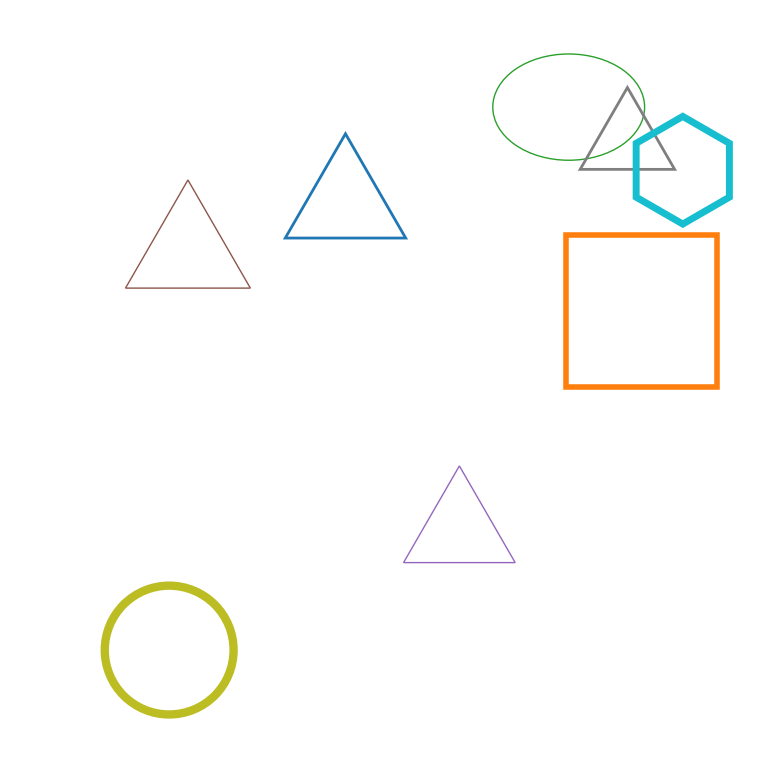[{"shape": "triangle", "thickness": 1, "radius": 0.45, "center": [0.449, 0.736]}, {"shape": "square", "thickness": 2, "radius": 0.49, "center": [0.833, 0.596]}, {"shape": "oval", "thickness": 0.5, "radius": 0.49, "center": [0.739, 0.861]}, {"shape": "triangle", "thickness": 0.5, "radius": 0.42, "center": [0.597, 0.311]}, {"shape": "triangle", "thickness": 0.5, "radius": 0.47, "center": [0.244, 0.673]}, {"shape": "triangle", "thickness": 1, "radius": 0.35, "center": [0.815, 0.815]}, {"shape": "circle", "thickness": 3, "radius": 0.42, "center": [0.22, 0.156]}, {"shape": "hexagon", "thickness": 2.5, "radius": 0.35, "center": [0.887, 0.779]}]